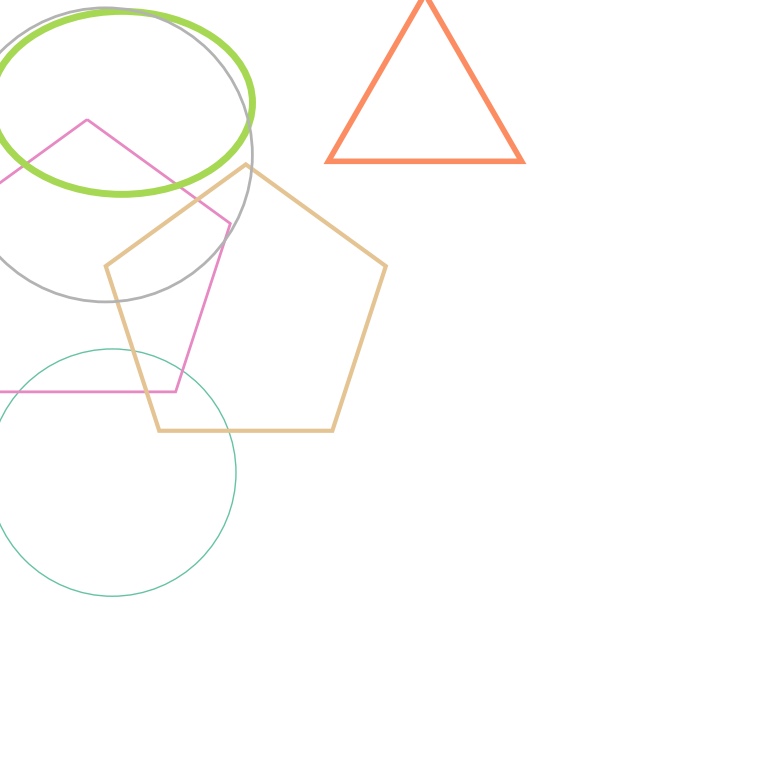[{"shape": "circle", "thickness": 0.5, "radius": 0.8, "center": [0.146, 0.386]}, {"shape": "triangle", "thickness": 2, "radius": 0.72, "center": [0.552, 0.863]}, {"shape": "pentagon", "thickness": 1, "radius": 0.98, "center": [0.113, 0.649]}, {"shape": "oval", "thickness": 2.5, "radius": 0.85, "center": [0.158, 0.866]}, {"shape": "pentagon", "thickness": 1.5, "radius": 0.96, "center": [0.319, 0.595]}, {"shape": "circle", "thickness": 1, "radius": 0.95, "center": [0.137, 0.799]}]